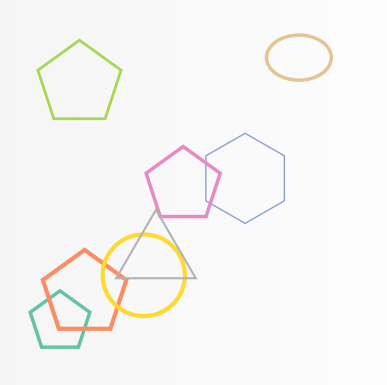[{"shape": "pentagon", "thickness": 2.5, "radius": 0.4, "center": [0.155, 0.164]}, {"shape": "pentagon", "thickness": 3, "radius": 0.57, "center": [0.218, 0.238]}, {"shape": "hexagon", "thickness": 1, "radius": 0.58, "center": [0.633, 0.537]}, {"shape": "pentagon", "thickness": 2.5, "radius": 0.5, "center": [0.473, 0.519]}, {"shape": "pentagon", "thickness": 2, "radius": 0.56, "center": [0.205, 0.783]}, {"shape": "circle", "thickness": 3, "radius": 0.53, "center": [0.371, 0.285]}, {"shape": "oval", "thickness": 2.5, "radius": 0.42, "center": [0.771, 0.85]}, {"shape": "triangle", "thickness": 1.5, "radius": 0.59, "center": [0.403, 0.337]}]